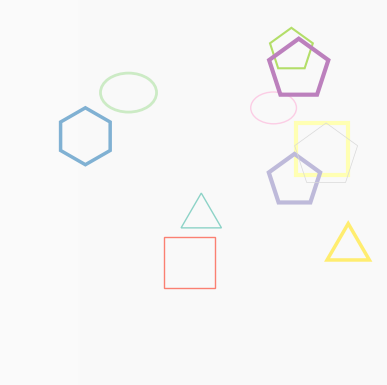[{"shape": "triangle", "thickness": 1, "radius": 0.3, "center": [0.519, 0.438]}, {"shape": "square", "thickness": 3, "radius": 0.34, "center": [0.832, 0.612]}, {"shape": "pentagon", "thickness": 3, "radius": 0.35, "center": [0.76, 0.531]}, {"shape": "square", "thickness": 1, "radius": 0.33, "center": [0.489, 0.319]}, {"shape": "hexagon", "thickness": 2.5, "radius": 0.37, "center": [0.22, 0.646]}, {"shape": "pentagon", "thickness": 1.5, "radius": 0.29, "center": [0.752, 0.87]}, {"shape": "oval", "thickness": 1, "radius": 0.3, "center": [0.706, 0.72]}, {"shape": "pentagon", "thickness": 0.5, "radius": 0.43, "center": [0.842, 0.595]}, {"shape": "pentagon", "thickness": 3, "radius": 0.4, "center": [0.771, 0.819]}, {"shape": "oval", "thickness": 2, "radius": 0.36, "center": [0.332, 0.759]}, {"shape": "triangle", "thickness": 2.5, "radius": 0.31, "center": [0.899, 0.356]}]